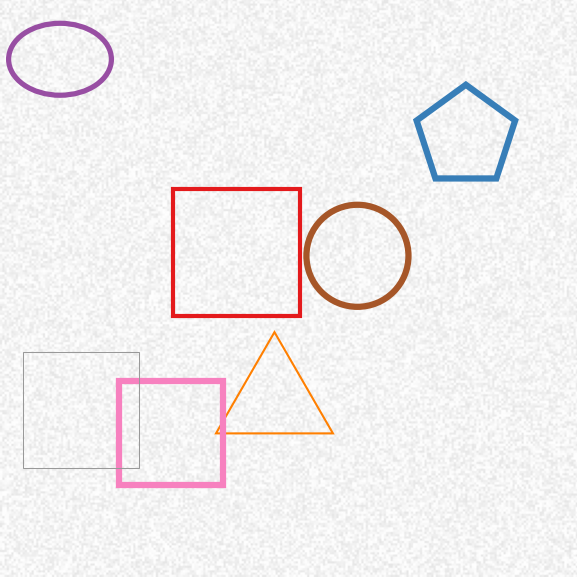[{"shape": "square", "thickness": 2, "radius": 0.55, "center": [0.41, 0.562]}, {"shape": "pentagon", "thickness": 3, "radius": 0.45, "center": [0.807, 0.763]}, {"shape": "oval", "thickness": 2.5, "radius": 0.45, "center": [0.104, 0.897]}, {"shape": "triangle", "thickness": 1, "radius": 0.58, "center": [0.475, 0.307]}, {"shape": "circle", "thickness": 3, "radius": 0.44, "center": [0.619, 0.556]}, {"shape": "square", "thickness": 3, "radius": 0.45, "center": [0.296, 0.249]}, {"shape": "square", "thickness": 0.5, "radius": 0.5, "center": [0.141, 0.29]}]